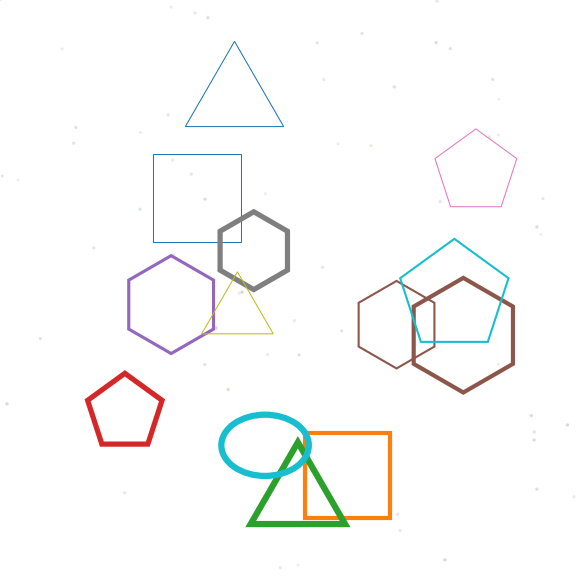[{"shape": "square", "thickness": 0.5, "radius": 0.38, "center": [0.341, 0.656]}, {"shape": "triangle", "thickness": 0.5, "radius": 0.49, "center": [0.406, 0.829]}, {"shape": "square", "thickness": 2, "radius": 0.37, "center": [0.602, 0.176]}, {"shape": "triangle", "thickness": 3, "radius": 0.47, "center": [0.516, 0.139]}, {"shape": "pentagon", "thickness": 2.5, "radius": 0.34, "center": [0.216, 0.285]}, {"shape": "hexagon", "thickness": 1.5, "radius": 0.42, "center": [0.296, 0.472]}, {"shape": "hexagon", "thickness": 2, "radius": 0.5, "center": [0.802, 0.419]}, {"shape": "hexagon", "thickness": 1, "radius": 0.38, "center": [0.687, 0.437]}, {"shape": "pentagon", "thickness": 0.5, "radius": 0.37, "center": [0.824, 0.701]}, {"shape": "hexagon", "thickness": 2.5, "radius": 0.34, "center": [0.439, 0.565]}, {"shape": "triangle", "thickness": 0.5, "radius": 0.36, "center": [0.411, 0.457]}, {"shape": "pentagon", "thickness": 1, "radius": 0.49, "center": [0.787, 0.487]}, {"shape": "oval", "thickness": 3, "radius": 0.38, "center": [0.459, 0.228]}]